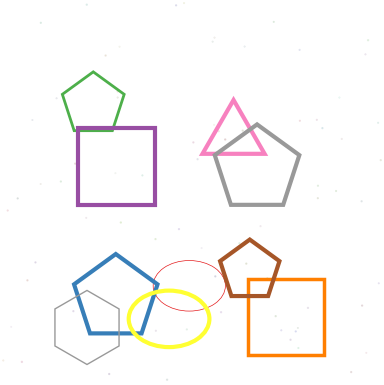[{"shape": "oval", "thickness": 0.5, "radius": 0.47, "center": [0.492, 0.258]}, {"shape": "pentagon", "thickness": 3, "radius": 0.57, "center": [0.301, 0.226]}, {"shape": "pentagon", "thickness": 2, "radius": 0.42, "center": [0.242, 0.729]}, {"shape": "square", "thickness": 3, "radius": 0.5, "center": [0.302, 0.568]}, {"shape": "square", "thickness": 2.5, "radius": 0.49, "center": [0.742, 0.177]}, {"shape": "oval", "thickness": 3, "radius": 0.52, "center": [0.439, 0.172]}, {"shape": "pentagon", "thickness": 3, "radius": 0.41, "center": [0.649, 0.297]}, {"shape": "triangle", "thickness": 3, "radius": 0.47, "center": [0.607, 0.647]}, {"shape": "pentagon", "thickness": 3, "radius": 0.58, "center": [0.668, 0.561]}, {"shape": "hexagon", "thickness": 1, "radius": 0.48, "center": [0.226, 0.149]}]